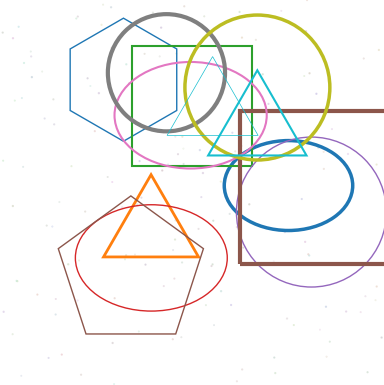[{"shape": "hexagon", "thickness": 1, "radius": 0.8, "center": [0.321, 0.793]}, {"shape": "oval", "thickness": 2.5, "radius": 0.83, "center": [0.749, 0.518]}, {"shape": "triangle", "thickness": 2, "radius": 0.71, "center": [0.392, 0.404]}, {"shape": "square", "thickness": 1.5, "radius": 0.78, "center": [0.498, 0.724]}, {"shape": "oval", "thickness": 1, "radius": 0.99, "center": [0.393, 0.33]}, {"shape": "circle", "thickness": 1, "radius": 0.97, "center": [0.809, 0.449]}, {"shape": "square", "thickness": 3, "radius": 1.0, "center": [0.822, 0.513]}, {"shape": "pentagon", "thickness": 1, "radius": 0.99, "center": [0.34, 0.293]}, {"shape": "oval", "thickness": 1.5, "radius": 0.99, "center": [0.495, 0.701]}, {"shape": "circle", "thickness": 3, "radius": 0.76, "center": [0.432, 0.811]}, {"shape": "circle", "thickness": 2.5, "radius": 0.94, "center": [0.669, 0.773]}, {"shape": "triangle", "thickness": 0.5, "radius": 0.68, "center": [0.552, 0.717]}, {"shape": "triangle", "thickness": 1.5, "radius": 0.74, "center": [0.668, 0.67]}]